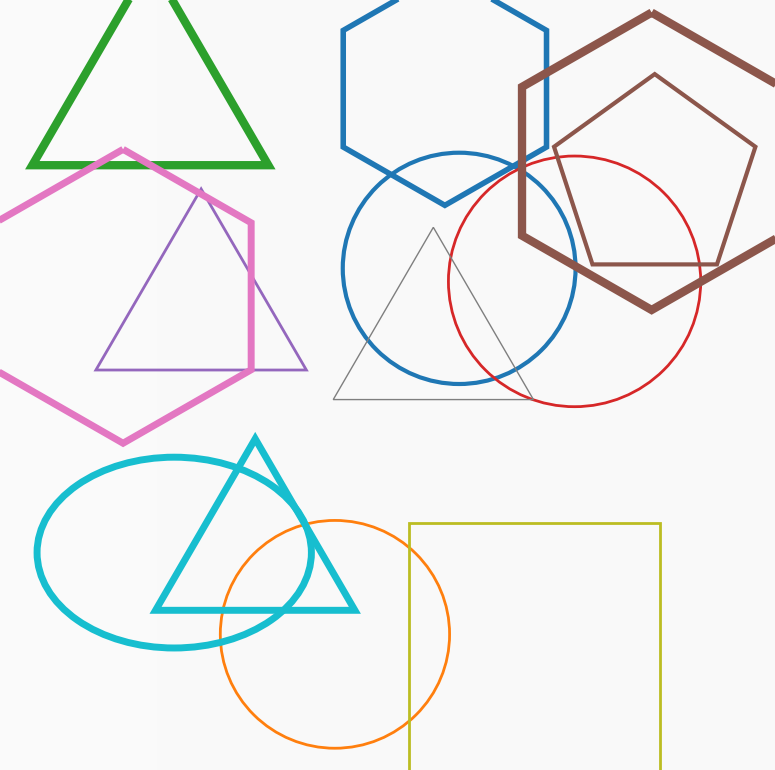[{"shape": "hexagon", "thickness": 2, "radius": 0.76, "center": [0.574, 0.885]}, {"shape": "circle", "thickness": 1.5, "radius": 0.75, "center": [0.592, 0.651]}, {"shape": "circle", "thickness": 1, "radius": 0.74, "center": [0.432, 0.176]}, {"shape": "triangle", "thickness": 3, "radius": 0.88, "center": [0.194, 0.873]}, {"shape": "circle", "thickness": 1, "radius": 0.81, "center": [0.741, 0.635]}, {"shape": "triangle", "thickness": 1, "radius": 0.78, "center": [0.26, 0.598]}, {"shape": "hexagon", "thickness": 3, "radius": 0.97, "center": [0.841, 0.791]}, {"shape": "pentagon", "thickness": 1.5, "radius": 0.68, "center": [0.845, 0.767]}, {"shape": "hexagon", "thickness": 2.5, "radius": 0.95, "center": [0.159, 0.615]}, {"shape": "triangle", "thickness": 0.5, "radius": 0.75, "center": [0.559, 0.556]}, {"shape": "square", "thickness": 1, "radius": 0.81, "center": [0.69, 0.159]}, {"shape": "oval", "thickness": 2.5, "radius": 0.88, "center": [0.225, 0.282]}, {"shape": "triangle", "thickness": 2.5, "radius": 0.74, "center": [0.329, 0.282]}]